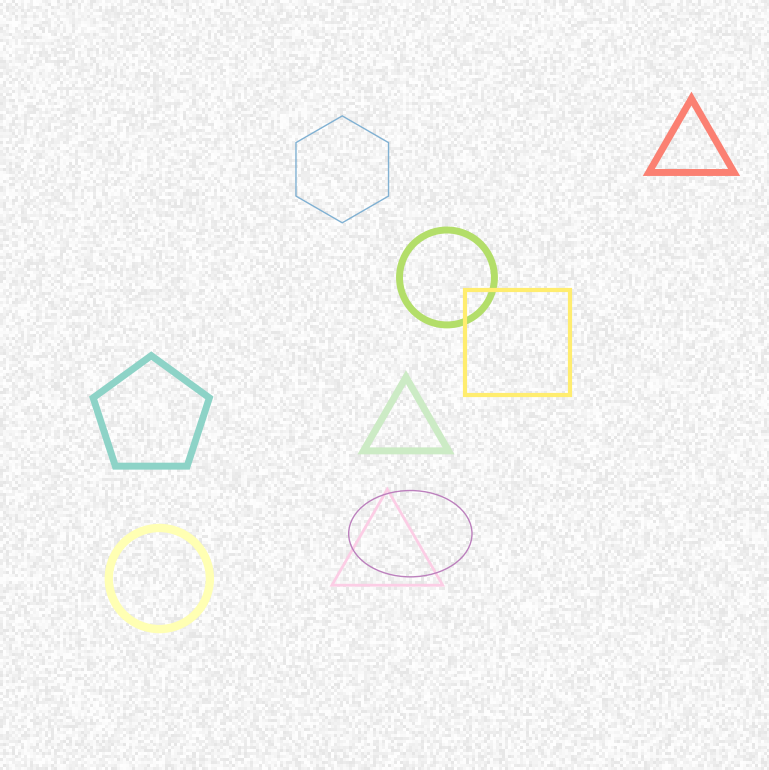[{"shape": "pentagon", "thickness": 2.5, "radius": 0.4, "center": [0.196, 0.459]}, {"shape": "circle", "thickness": 3, "radius": 0.33, "center": [0.207, 0.249]}, {"shape": "triangle", "thickness": 2.5, "radius": 0.32, "center": [0.898, 0.808]}, {"shape": "hexagon", "thickness": 0.5, "radius": 0.35, "center": [0.444, 0.78]}, {"shape": "circle", "thickness": 2.5, "radius": 0.31, "center": [0.58, 0.64]}, {"shape": "triangle", "thickness": 1, "radius": 0.42, "center": [0.503, 0.282]}, {"shape": "oval", "thickness": 0.5, "radius": 0.4, "center": [0.533, 0.307]}, {"shape": "triangle", "thickness": 2.5, "radius": 0.32, "center": [0.527, 0.446]}, {"shape": "square", "thickness": 1.5, "radius": 0.34, "center": [0.672, 0.555]}]